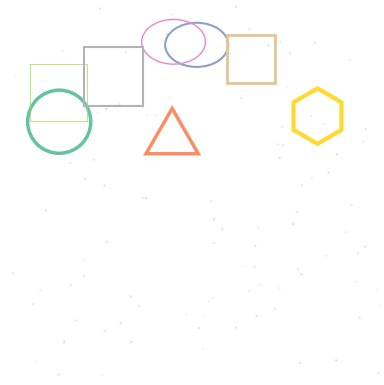[{"shape": "circle", "thickness": 2.5, "radius": 0.41, "center": [0.154, 0.684]}, {"shape": "triangle", "thickness": 2.5, "radius": 0.39, "center": [0.447, 0.64]}, {"shape": "oval", "thickness": 1.5, "radius": 0.41, "center": [0.511, 0.883]}, {"shape": "oval", "thickness": 1, "radius": 0.41, "center": [0.451, 0.891]}, {"shape": "square", "thickness": 0.5, "radius": 0.37, "center": [0.152, 0.759]}, {"shape": "hexagon", "thickness": 3, "radius": 0.36, "center": [0.825, 0.698]}, {"shape": "square", "thickness": 2, "radius": 0.31, "center": [0.652, 0.847]}, {"shape": "square", "thickness": 1.5, "radius": 0.38, "center": [0.294, 0.801]}]